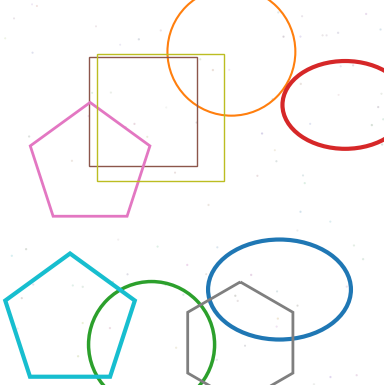[{"shape": "oval", "thickness": 3, "radius": 0.93, "center": [0.726, 0.248]}, {"shape": "circle", "thickness": 1.5, "radius": 0.83, "center": [0.601, 0.866]}, {"shape": "circle", "thickness": 2.5, "radius": 0.82, "center": [0.394, 0.105]}, {"shape": "oval", "thickness": 3, "radius": 0.81, "center": [0.897, 0.727]}, {"shape": "square", "thickness": 1, "radius": 0.7, "center": [0.371, 0.71]}, {"shape": "pentagon", "thickness": 2, "radius": 0.82, "center": [0.234, 0.571]}, {"shape": "hexagon", "thickness": 2, "radius": 0.79, "center": [0.624, 0.11]}, {"shape": "square", "thickness": 1, "radius": 0.83, "center": [0.417, 0.695]}, {"shape": "pentagon", "thickness": 3, "radius": 0.88, "center": [0.182, 0.165]}]